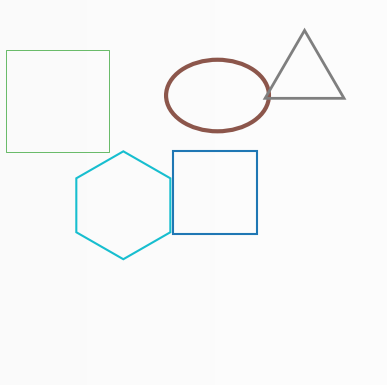[{"shape": "square", "thickness": 1.5, "radius": 0.54, "center": [0.556, 0.5]}, {"shape": "square", "thickness": 0.5, "radius": 0.66, "center": [0.148, 0.737]}, {"shape": "oval", "thickness": 3, "radius": 0.66, "center": [0.561, 0.752]}, {"shape": "triangle", "thickness": 2, "radius": 0.59, "center": [0.786, 0.803]}, {"shape": "hexagon", "thickness": 1.5, "radius": 0.7, "center": [0.318, 0.467]}]